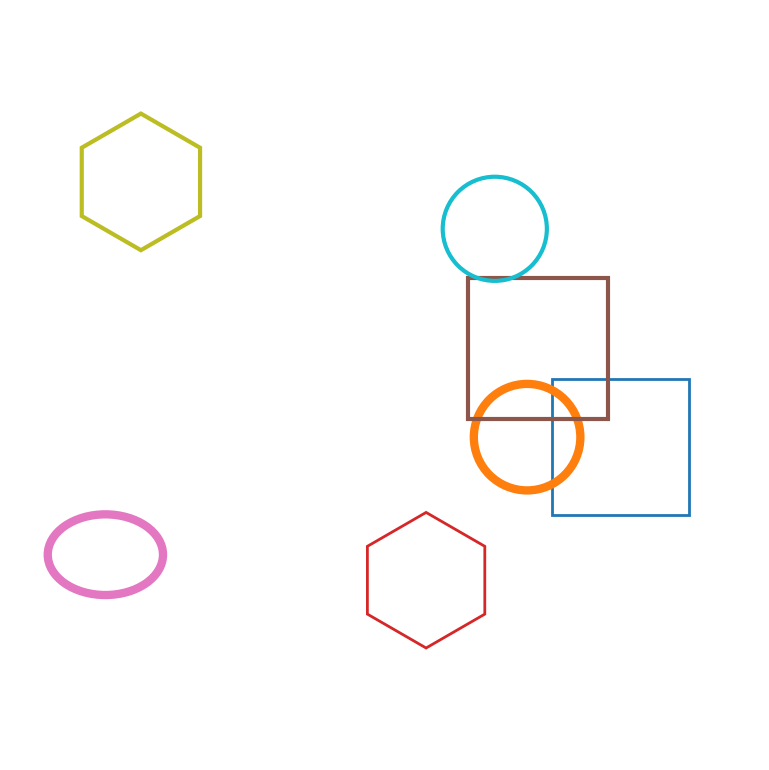[{"shape": "square", "thickness": 1, "radius": 0.44, "center": [0.806, 0.42]}, {"shape": "circle", "thickness": 3, "radius": 0.35, "center": [0.685, 0.432]}, {"shape": "hexagon", "thickness": 1, "radius": 0.44, "center": [0.553, 0.246]}, {"shape": "square", "thickness": 1.5, "radius": 0.46, "center": [0.698, 0.547]}, {"shape": "oval", "thickness": 3, "radius": 0.37, "center": [0.137, 0.28]}, {"shape": "hexagon", "thickness": 1.5, "radius": 0.44, "center": [0.183, 0.764]}, {"shape": "circle", "thickness": 1.5, "radius": 0.34, "center": [0.643, 0.703]}]